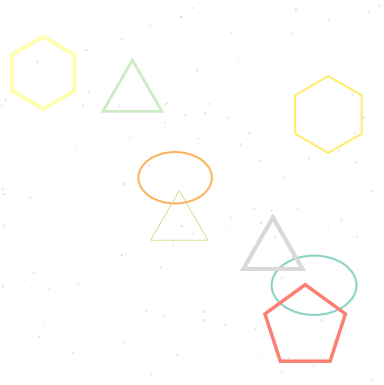[{"shape": "oval", "thickness": 1.5, "radius": 0.55, "center": [0.816, 0.259]}, {"shape": "hexagon", "thickness": 3, "radius": 0.47, "center": [0.112, 0.811]}, {"shape": "pentagon", "thickness": 2.5, "radius": 0.55, "center": [0.793, 0.151]}, {"shape": "oval", "thickness": 1.5, "radius": 0.48, "center": [0.455, 0.538]}, {"shape": "triangle", "thickness": 0.5, "radius": 0.43, "center": [0.466, 0.419]}, {"shape": "triangle", "thickness": 3, "radius": 0.44, "center": [0.709, 0.346]}, {"shape": "triangle", "thickness": 2, "radius": 0.44, "center": [0.344, 0.755]}, {"shape": "hexagon", "thickness": 1.5, "radius": 0.5, "center": [0.853, 0.702]}]